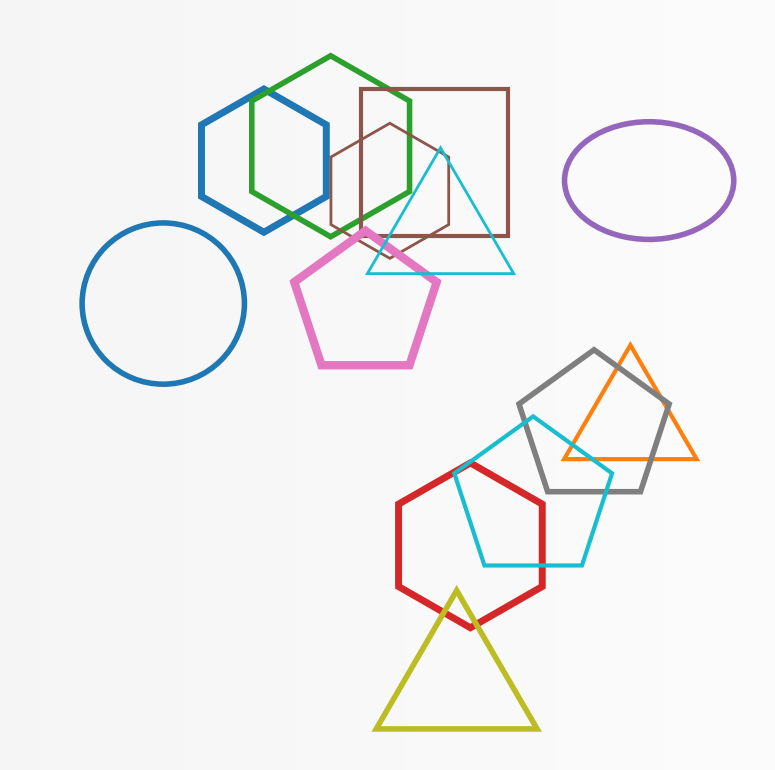[{"shape": "hexagon", "thickness": 2.5, "radius": 0.46, "center": [0.341, 0.791]}, {"shape": "circle", "thickness": 2, "radius": 0.52, "center": [0.211, 0.606]}, {"shape": "triangle", "thickness": 1.5, "radius": 0.49, "center": [0.813, 0.453]}, {"shape": "hexagon", "thickness": 2, "radius": 0.59, "center": [0.427, 0.81]}, {"shape": "hexagon", "thickness": 2.5, "radius": 0.54, "center": [0.607, 0.292]}, {"shape": "oval", "thickness": 2, "radius": 0.55, "center": [0.838, 0.765]}, {"shape": "hexagon", "thickness": 1, "radius": 0.44, "center": [0.503, 0.752]}, {"shape": "square", "thickness": 1.5, "radius": 0.48, "center": [0.56, 0.789]}, {"shape": "pentagon", "thickness": 3, "radius": 0.48, "center": [0.472, 0.604]}, {"shape": "pentagon", "thickness": 2, "radius": 0.51, "center": [0.767, 0.444]}, {"shape": "triangle", "thickness": 2, "radius": 0.6, "center": [0.589, 0.113]}, {"shape": "triangle", "thickness": 1, "radius": 0.54, "center": [0.568, 0.699]}, {"shape": "pentagon", "thickness": 1.5, "radius": 0.54, "center": [0.688, 0.352]}]